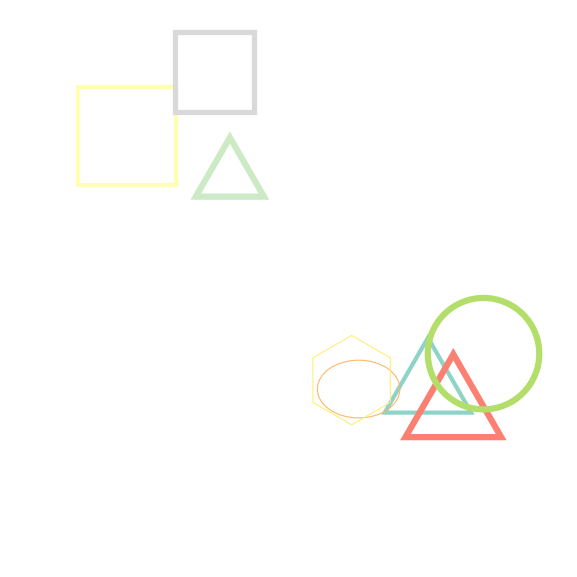[{"shape": "triangle", "thickness": 2, "radius": 0.43, "center": [0.741, 0.328]}, {"shape": "square", "thickness": 2, "radius": 0.43, "center": [0.22, 0.764]}, {"shape": "triangle", "thickness": 3, "radius": 0.48, "center": [0.785, 0.29]}, {"shape": "oval", "thickness": 0.5, "radius": 0.36, "center": [0.621, 0.325]}, {"shape": "circle", "thickness": 3, "radius": 0.48, "center": [0.837, 0.387]}, {"shape": "square", "thickness": 2.5, "radius": 0.34, "center": [0.372, 0.875]}, {"shape": "triangle", "thickness": 3, "radius": 0.34, "center": [0.398, 0.693]}, {"shape": "hexagon", "thickness": 0.5, "radius": 0.39, "center": [0.609, 0.341]}]